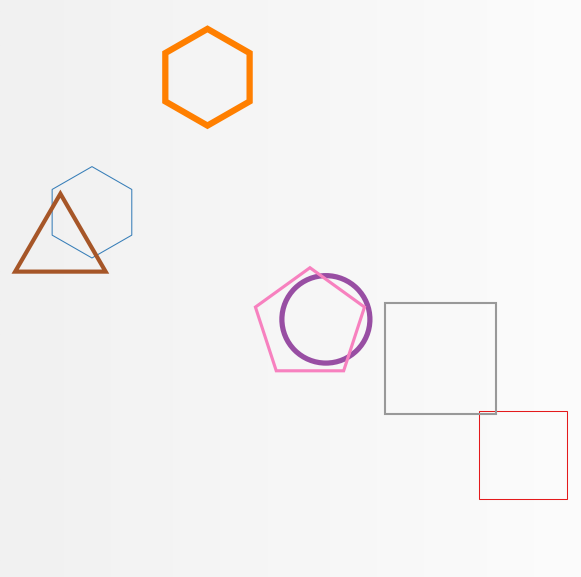[{"shape": "square", "thickness": 0.5, "radius": 0.38, "center": [0.899, 0.211]}, {"shape": "hexagon", "thickness": 0.5, "radius": 0.4, "center": [0.158, 0.632]}, {"shape": "circle", "thickness": 2.5, "radius": 0.38, "center": [0.561, 0.446]}, {"shape": "hexagon", "thickness": 3, "radius": 0.42, "center": [0.357, 0.865]}, {"shape": "triangle", "thickness": 2, "radius": 0.45, "center": [0.104, 0.574]}, {"shape": "pentagon", "thickness": 1.5, "radius": 0.49, "center": [0.533, 0.437]}, {"shape": "square", "thickness": 1, "radius": 0.48, "center": [0.758, 0.378]}]